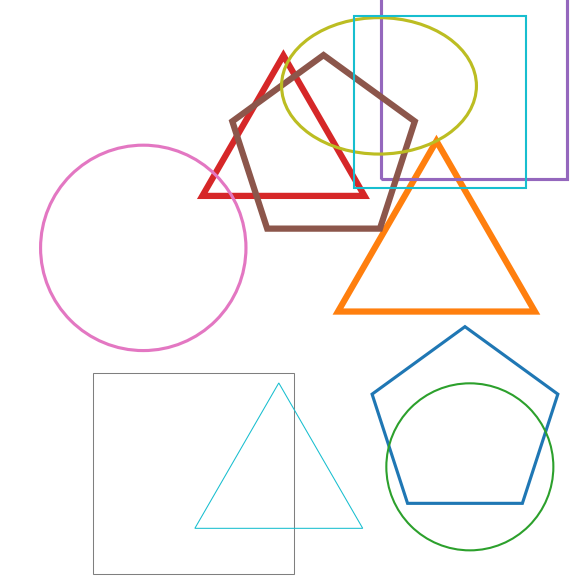[{"shape": "pentagon", "thickness": 1.5, "radius": 0.85, "center": [0.805, 0.264]}, {"shape": "triangle", "thickness": 3, "radius": 0.98, "center": [0.756, 0.558]}, {"shape": "circle", "thickness": 1, "radius": 0.72, "center": [0.814, 0.191]}, {"shape": "triangle", "thickness": 3, "radius": 0.81, "center": [0.491, 0.741]}, {"shape": "square", "thickness": 1.5, "radius": 0.81, "center": [0.821, 0.851]}, {"shape": "pentagon", "thickness": 3, "radius": 0.83, "center": [0.56, 0.738]}, {"shape": "circle", "thickness": 1.5, "radius": 0.89, "center": [0.248, 0.57]}, {"shape": "square", "thickness": 0.5, "radius": 0.87, "center": [0.336, 0.179]}, {"shape": "oval", "thickness": 1.5, "radius": 0.84, "center": [0.656, 0.85]}, {"shape": "triangle", "thickness": 0.5, "radius": 0.84, "center": [0.483, 0.168]}, {"shape": "square", "thickness": 1, "radius": 0.74, "center": [0.762, 0.822]}]